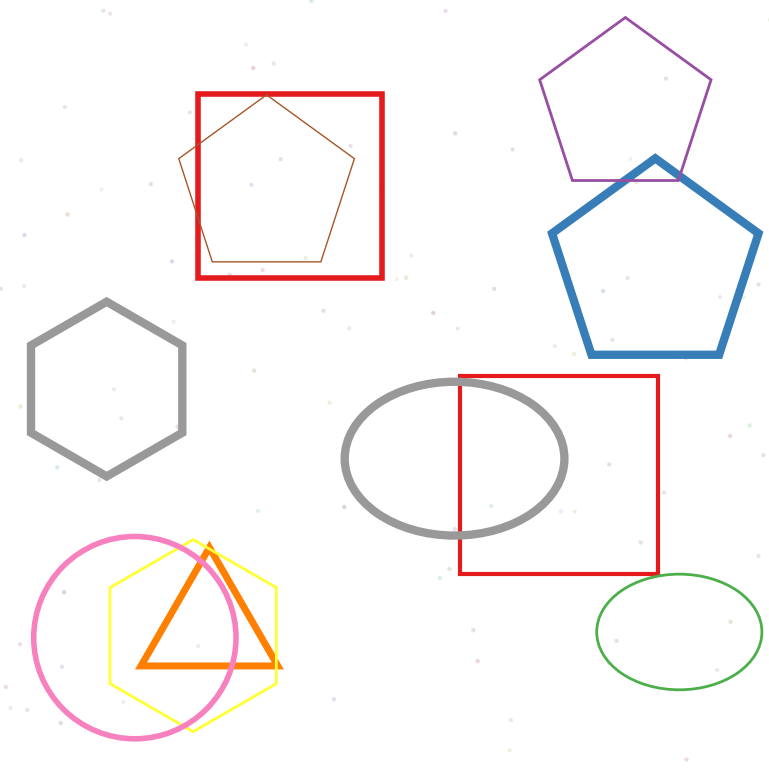[{"shape": "square", "thickness": 1.5, "radius": 0.64, "center": [0.726, 0.383]}, {"shape": "square", "thickness": 2, "radius": 0.6, "center": [0.376, 0.759]}, {"shape": "pentagon", "thickness": 3, "radius": 0.71, "center": [0.851, 0.653]}, {"shape": "oval", "thickness": 1, "radius": 0.54, "center": [0.882, 0.179]}, {"shape": "pentagon", "thickness": 1, "radius": 0.59, "center": [0.812, 0.86]}, {"shape": "triangle", "thickness": 2.5, "radius": 0.51, "center": [0.272, 0.186]}, {"shape": "hexagon", "thickness": 1, "radius": 0.62, "center": [0.251, 0.175]}, {"shape": "pentagon", "thickness": 0.5, "radius": 0.6, "center": [0.346, 0.757]}, {"shape": "circle", "thickness": 2, "radius": 0.66, "center": [0.175, 0.172]}, {"shape": "hexagon", "thickness": 3, "radius": 0.57, "center": [0.139, 0.495]}, {"shape": "oval", "thickness": 3, "radius": 0.71, "center": [0.59, 0.404]}]